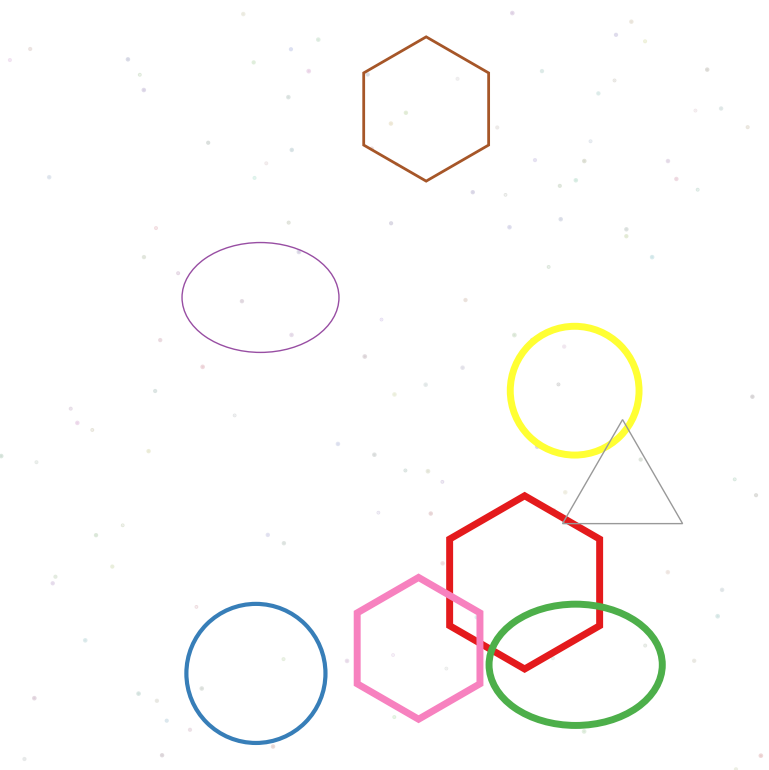[{"shape": "hexagon", "thickness": 2.5, "radius": 0.56, "center": [0.681, 0.244]}, {"shape": "circle", "thickness": 1.5, "radius": 0.45, "center": [0.332, 0.125]}, {"shape": "oval", "thickness": 2.5, "radius": 0.56, "center": [0.748, 0.137]}, {"shape": "oval", "thickness": 0.5, "radius": 0.51, "center": [0.338, 0.614]}, {"shape": "circle", "thickness": 2.5, "radius": 0.42, "center": [0.746, 0.493]}, {"shape": "hexagon", "thickness": 1, "radius": 0.47, "center": [0.553, 0.858]}, {"shape": "hexagon", "thickness": 2.5, "radius": 0.46, "center": [0.544, 0.158]}, {"shape": "triangle", "thickness": 0.5, "radius": 0.45, "center": [0.809, 0.365]}]